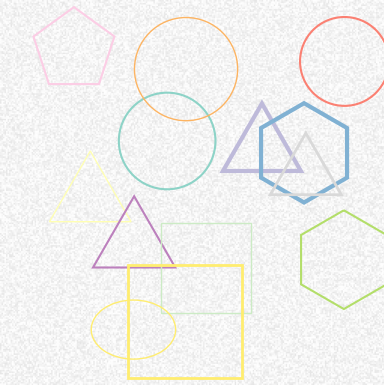[{"shape": "circle", "thickness": 1.5, "radius": 0.63, "center": [0.434, 0.634]}, {"shape": "triangle", "thickness": 1, "radius": 0.61, "center": [0.234, 0.485]}, {"shape": "triangle", "thickness": 3, "radius": 0.58, "center": [0.68, 0.614]}, {"shape": "circle", "thickness": 1.5, "radius": 0.58, "center": [0.895, 0.84]}, {"shape": "hexagon", "thickness": 3, "radius": 0.64, "center": [0.79, 0.603]}, {"shape": "circle", "thickness": 1, "radius": 0.67, "center": [0.483, 0.821]}, {"shape": "hexagon", "thickness": 1.5, "radius": 0.64, "center": [0.893, 0.326]}, {"shape": "pentagon", "thickness": 1.5, "radius": 0.55, "center": [0.192, 0.871]}, {"shape": "triangle", "thickness": 2, "radius": 0.53, "center": [0.794, 0.548]}, {"shape": "triangle", "thickness": 1.5, "radius": 0.62, "center": [0.348, 0.367]}, {"shape": "square", "thickness": 1, "radius": 0.58, "center": [0.535, 0.304]}, {"shape": "oval", "thickness": 1, "radius": 0.55, "center": [0.347, 0.144]}, {"shape": "square", "thickness": 2, "radius": 0.74, "center": [0.481, 0.165]}]